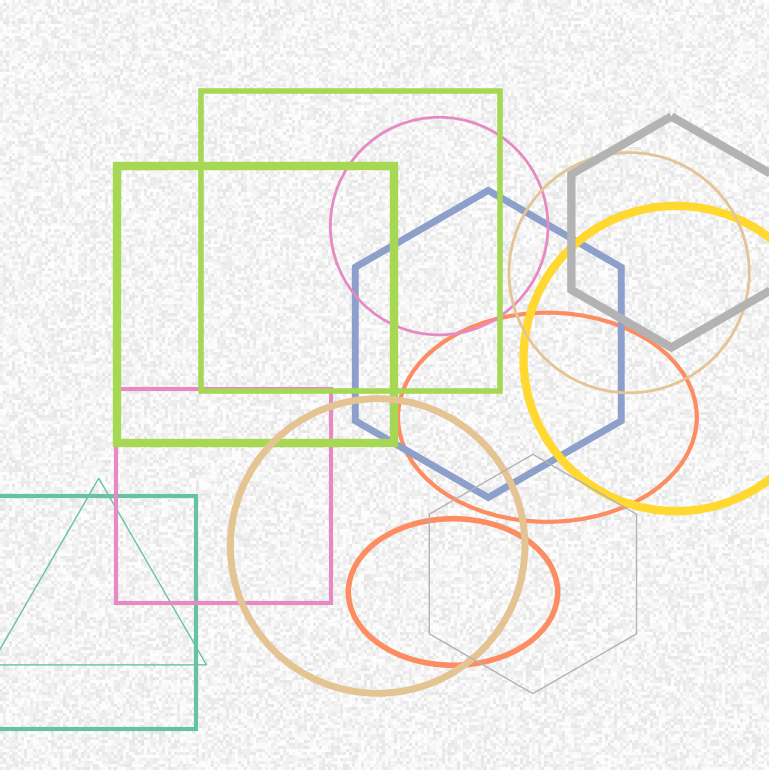[{"shape": "triangle", "thickness": 0.5, "radius": 0.81, "center": [0.128, 0.217]}, {"shape": "square", "thickness": 1.5, "radius": 0.76, "center": [0.103, 0.204]}, {"shape": "oval", "thickness": 2, "radius": 0.68, "center": [0.588, 0.231]}, {"shape": "oval", "thickness": 1.5, "radius": 0.97, "center": [0.711, 0.458]}, {"shape": "hexagon", "thickness": 2.5, "radius": 1.0, "center": [0.634, 0.553]}, {"shape": "square", "thickness": 1.5, "radius": 0.7, "center": [0.29, 0.356]}, {"shape": "circle", "thickness": 1, "radius": 0.71, "center": [0.57, 0.706]}, {"shape": "square", "thickness": 2, "radius": 0.97, "center": [0.455, 0.687]}, {"shape": "square", "thickness": 3, "radius": 0.9, "center": [0.332, 0.604]}, {"shape": "circle", "thickness": 3, "radius": 0.99, "center": [0.878, 0.534]}, {"shape": "circle", "thickness": 1, "radius": 0.78, "center": [0.817, 0.646]}, {"shape": "circle", "thickness": 2.5, "radius": 0.96, "center": [0.49, 0.291]}, {"shape": "hexagon", "thickness": 0.5, "radius": 0.78, "center": [0.692, 0.255]}, {"shape": "hexagon", "thickness": 3, "radius": 0.75, "center": [0.872, 0.699]}]